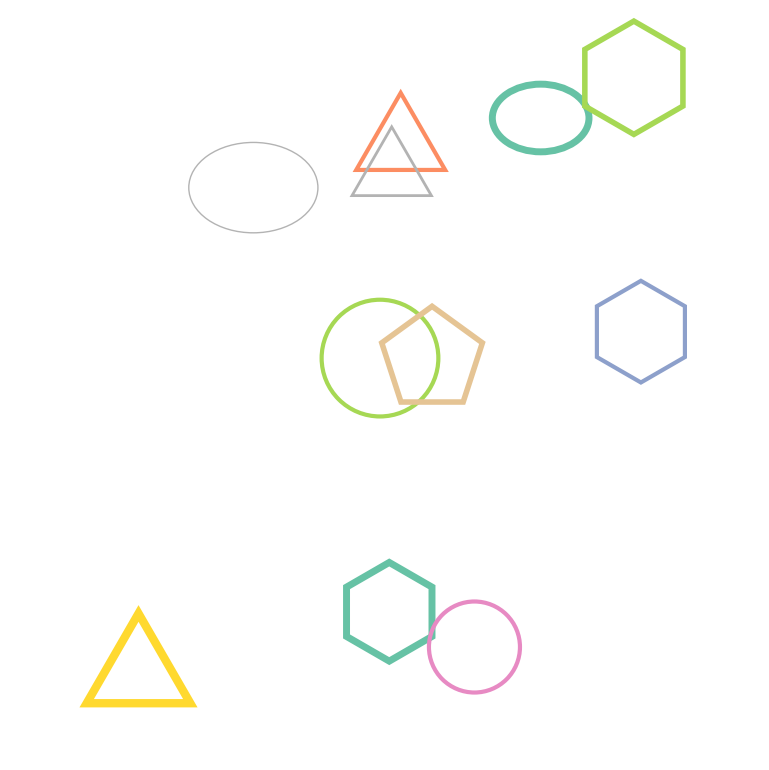[{"shape": "oval", "thickness": 2.5, "radius": 0.31, "center": [0.702, 0.847]}, {"shape": "hexagon", "thickness": 2.5, "radius": 0.32, "center": [0.506, 0.205]}, {"shape": "triangle", "thickness": 1.5, "radius": 0.33, "center": [0.52, 0.813]}, {"shape": "hexagon", "thickness": 1.5, "radius": 0.33, "center": [0.832, 0.569]}, {"shape": "circle", "thickness": 1.5, "radius": 0.3, "center": [0.616, 0.16]}, {"shape": "hexagon", "thickness": 2, "radius": 0.37, "center": [0.823, 0.899]}, {"shape": "circle", "thickness": 1.5, "radius": 0.38, "center": [0.493, 0.535]}, {"shape": "triangle", "thickness": 3, "radius": 0.39, "center": [0.18, 0.126]}, {"shape": "pentagon", "thickness": 2, "radius": 0.34, "center": [0.561, 0.533]}, {"shape": "oval", "thickness": 0.5, "radius": 0.42, "center": [0.329, 0.756]}, {"shape": "triangle", "thickness": 1, "radius": 0.3, "center": [0.509, 0.776]}]